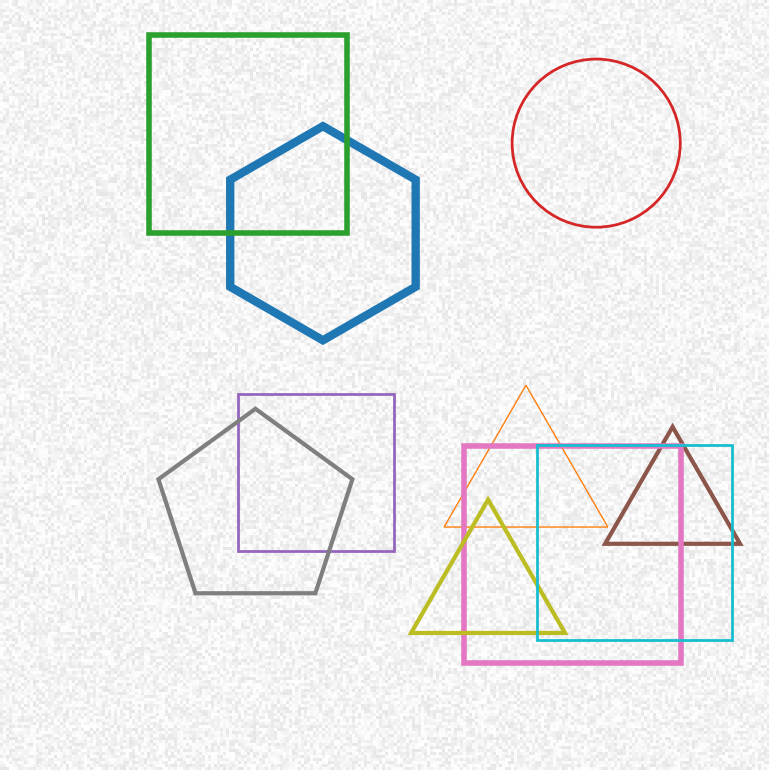[{"shape": "hexagon", "thickness": 3, "radius": 0.7, "center": [0.419, 0.697]}, {"shape": "triangle", "thickness": 0.5, "radius": 0.61, "center": [0.683, 0.377]}, {"shape": "square", "thickness": 2, "radius": 0.64, "center": [0.322, 0.826]}, {"shape": "circle", "thickness": 1, "radius": 0.55, "center": [0.774, 0.814]}, {"shape": "square", "thickness": 1, "radius": 0.51, "center": [0.41, 0.386]}, {"shape": "triangle", "thickness": 1.5, "radius": 0.51, "center": [0.873, 0.344]}, {"shape": "square", "thickness": 2, "radius": 0.71, "center": [0.744, 0.28]}, {"shape": "pentagon", "thickness": 1.5, "radius": 0.66, "center": [0.332, 0.337]}, {"shape": "triangle", "thickness": 1.5, "radius": 0.58, "center": [0.634, 0.236]}, {"shape": "square", "thickness": 1, "radius": 0.63, "center": [0.824, 0.295]}]